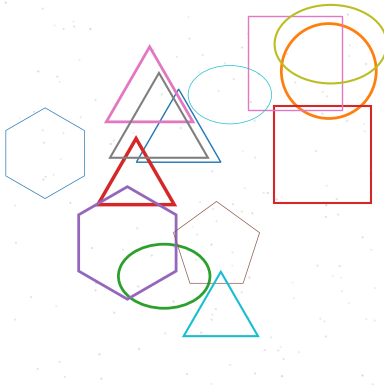[{"shape": "triangle", "thickness": 1, "radius": 0.63, "center": [0.464, 0.642]}, {"shape": "hexagon", "thickness": 0.5, "radius": 0.59, "center": [0.117, 0.602]}, {"shape": "circle", "thickness": 2, "radius": 0.62, "center": [0.854, 0.816]}, {"shape": "oval", "thickness": 2, "radius": 0.59, "center": [0.426, 0.283]}, {"shape": "square", "thickness": 1.5, "radius": 0.63, "center": [0.837, 0.598]}, {"shape": "triangle", "thickness": 2.5, "radius": 0.57, "center": [0.353, 0.526]}, {"shape": "hexagon", "thickness": 2, "radius": 0.73, "center": [0.331, 0.369]}, {"shape": "pentagon", "thickness": 0.5, "radius": 0.59, "center": [0.562, 0.359]}, {"shape": "triangle", "thickness": 2, "radius": 0.65, "center": [0.389, 0.748]}, {"shape": "square", "thickness": 1, "radius": 0.61, "center": [0.766, 0.836]}, {"shape": "triangle", "thickness": 1.5, "radius": 0.73, "center": [0.413, 0.664]}, {"shape": "oval", "thickness": 1.5, "radius": 0.73, "center": [0.859, 0.885]}, {"shape": "oval", "thickness": 0.5, "radius": 0.54, "center": [0.597, 0.754]}, {"shape": "triangle", "thickness": 1.5, "radius": 0.56, "center": [0.574, 0.183]}]